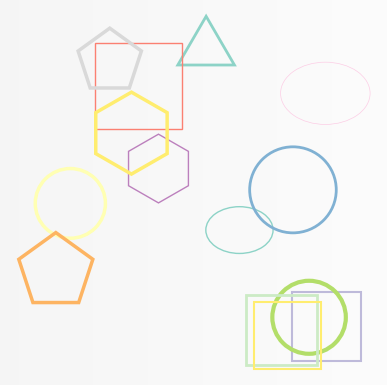[{"shape": "triangle", "thickness": 2, "radius": 0.42, "center": [0.532, 0.873]}, {"shape": "oval", "thickness": 1, "radius": 0.43, "center": [0.618, 0.402]}, {"shape": "circle", "thickness": 2.5, "radius": 0.45, "center": [0.182, 0.472]}, {"shape": "square", "thickness": 1.5, "radius": 0.45, "center": [0.843, 0.152]}, {"shape": "square", "thickness": 1, "radius": 0.56, "center": [0.358, 0.776]}, {"shape": "circle", "thickness": 2, "radius": 0.56, "center": [0.756, 0.507]}, {"shape": "pentagon", "thickness": 2.5, "radius": 0.5, "center": [0.144, 0.295]}, {"shape": "circle", "thickness": 3, "radius": 0.47, "center": [0.798, 0.176]}, {"shape": "oval", "thickness": 0.5, "radius": 0.58, "center": [0.84, 0.758]}, {"shape": "pentagon", "thickness": 2.5, "radius": 0.43, "center": [0.283, 0.841]}, {"shape": "hexagon", "thickness": 1, "radius": 0.45, "center": [0.409, 0.562]}, {"shape": "square", "thickness": 2, "radius": 0.46, "center": [0.726, 0.142]}, {"shape": "hexagon", "thickness": 2.5, "radius": 0.53, "center": [0.339, 0.654]}, {"shape": "square", "thickness": 1.5, "radius": 0.44, "center": [0.742, 0.13]}]